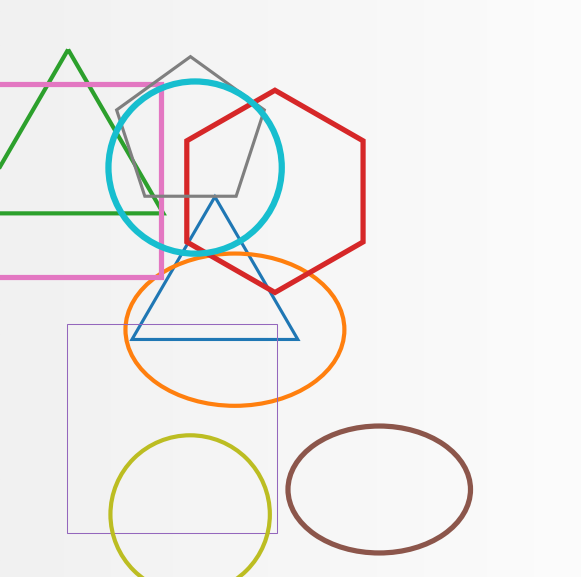[{"shape": "triangle", "thickness": 1.5, "radius": 0.82, "center": [0.37, 0.494]}, {"shape": "oval", "thickness": 2, "radius": 0.94, "center": [0.404, 0.428]}, {"shape": "triangle", "thickness": 2, "radius": 0.95, "center": [0.117, 0.724]}, {"shape": "hexagon", "thickness": 2.5, "radius": 0.88, "center": [0.473, 0.668]}, {"shape": "square", "thickness": 0.5, "radius": 0.9, "center": [0.296, 0.258]}, {"shape": "oval", "thickness": 2.5, "radius": 0.79, "center": [0.652, 0.152]}, {"shape": "square", "thickness": 2.5, "radius": 0.83, "center": [0.11, 0.687]}, {"shape": "pentagon", "thickness": 1.5, "radius": 0.67, "center": [0.328, 0.767]}, {"shape": "circle", "thickness": 2, "radius": 0.69, "center": [0.327, 0.108]}, {"shape": "circle", "thickness": 3, "radius": 0.75, "center": [0.336, 0.709]}]